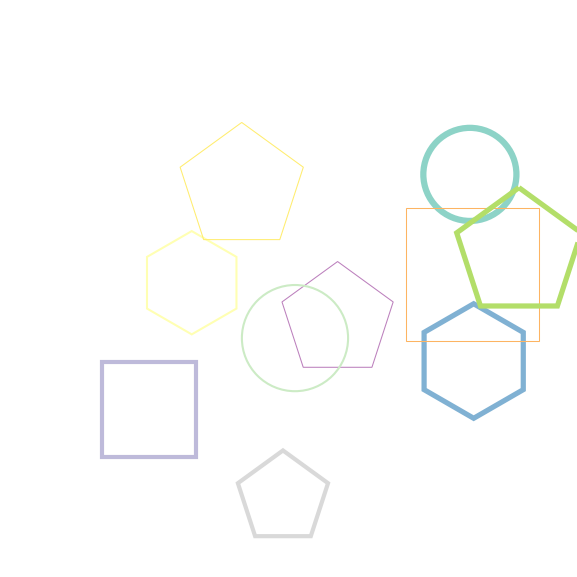[{"shape": "circle", "thickness": 3, "radius": 0.4, "center": [0.814, 0.697]}, {"shape": "hexagon", "thickness": 1, "radius": 0.45, "center": [0.332, 0.51]}, {"shape": "square", "thickness": 2, "radius": 0.41, "center": [0.258, 0.29]}, {"shape": "hexagon", "thickness": 2.5, "radius": 0.5, "center": [0.82, 0.374]}, {"shape": "square", "thickness": 0.5, "radius": 0.58, "center": [0.819, 0.524]}, {"shape": "pentagon", "thickness": 2.5, "radius": 0.57, "center": [0.899, 0.561]}, {"shape": "pentagon", "thickness": 2, "radius": 0.41, "center": [0.49, 0.137]}, {"shape": "pentagon", "thickness": 0.5, "radius": 0.51, "center": [0.585, 0.445]}, {"shape": "circle", "thickness": 1, "radius": 0.46, "center": [0.511, 0.414]}, {"shape": "pentagon", "thickness": 0.5, "radius": 0.56, "center": [0.419, 0.675]}]